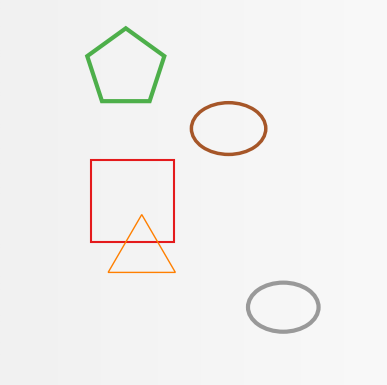[{"shape": "square", "thickness": 1.5, "radius": 0.54, "center": [0.341, 0.479]}, {"shape": "pentagon", "thickness": 3, "radius": 0.52, "center": [0.325, 0.822]}, {"shape": "triangle", "thickness": 1, "radius": 0.5, "center": [0.366, 0.343]}, {"shape": "oval", "thickness": 2.5, "radius": 0.48, "center": [0.59, 0.666]}, {"shape": "oval", "thickness": 3, "radius": 0.46, "center": [0.731, 0.202]}]